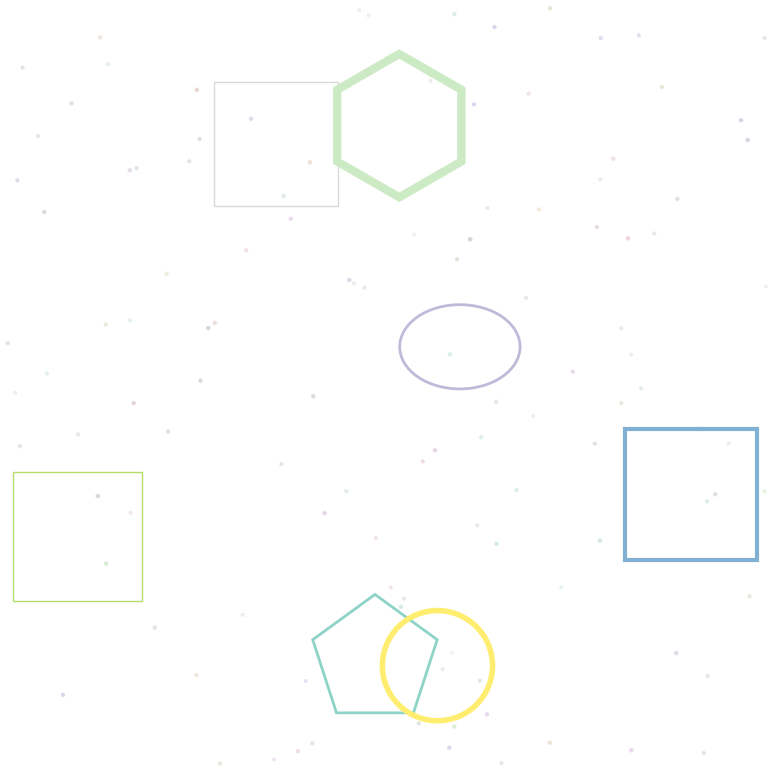[{"shape": "pentagon", "thickness": 1, "radius": 0.42, "center": [0.487, 0.143]}, {"shape": "oval", "thickness": 1, "radius": 0.39, "center": [0.597, 0.55]}, {"shape": "square", "thickness": 1.5, "radius": 0.43, "center": [0.897, 0.358]}, {"shape": "square", "thickness": 0.5, "radius": 0.42, "center": [0.1, 0.303]}, {"shape": "square", "thickness": 0.5, "radius": 0.4, "center": [0.358, 0.813]}, {"shape": "hexagon", "thickness": 3, "radius": 0.47, "center": [0.519, 0.837]}, {"shape": "circle", "thickness": 2, "radius": 0.36, "center": [0.568, 0.136]}]